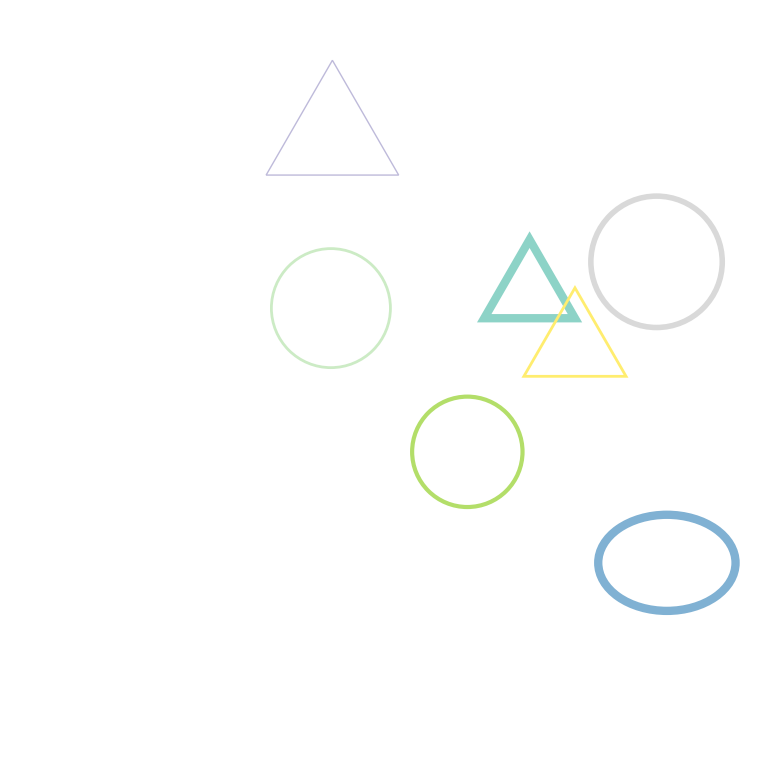[{"shape": "triangle", "thickness": 3, "radius": 0.34, "center": [0.688, 0.621]}, {"shape": "triangle", "thickness": 0.5, "radius": 0.5, "center": [0.432, 0.822]}, {"shape": "oval", "thickness": 3, "radius": 0.45, "center": [0.866, 0.269]}, {"shape": "circle", "thickness": 1.5, "radius": 0.36, "center": [0.607, 0.413]}, {"shape": "circle", "thickness": 2, "radius": 0.43, "center": [0.853, 0.66]}, {"shape": "circle", "thickness": 1, "radius": 0.39, "center": [0.43, 0.6]}, {"shape": "triangle", "thickness": 1, "radius": 0.38, "center": [0.747, 0.55]}]